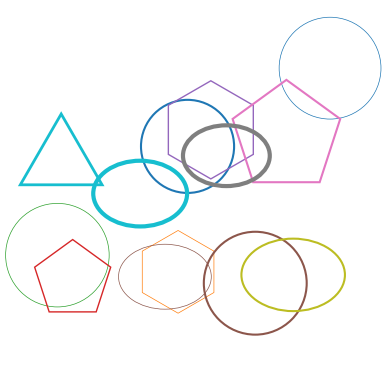[{"shape": "circle", "thickness": 1.5, "radius": 0.6, "center": [0.487, 0.62]}, {"shape": "circle", "thickness": 0.5, "radius": 0.66, "center": [0.857, 0.823]}, {"shape": "hexagon", "thickness": 0.5, "radius": 0.54, "center": [0.463, 0.294]}, {"shape": "circle", "thickness": 0.5, "radius": 0.67, "center": [0.149, 0.337]}, {"shape": "pentagon", "thickness": 1, "radius": 0.52, "center": [0.189, 0.274]}, {"shape": "hexagon", "thickness": 1, "radius": 0.64, "center": [0.548, 0.663]}, {"shape": "oval", "thickness": 0.5, "radius": 0.6, "center": [0.428, 0.281]}, {"shape": "circle", "thickness": 1.5, "radius": 0.67, "center": [0.663, 0.264]}, {"shape": "pentagon", "thickness": 1.5, "radius": 0.73, "center": [0.744, 0.646]}, {"shape": "oval", "thickness": 3, "radius": 0.56, "center": [0.588, 0.596]}, {"shape": "oval", "thickness": 1.5, "radius": 0.67, "center": [0.761, 0.286]}, {"shape": "triangle", "thickness": 2, "radius": 0.61, "center": [0.159, 0.581]}, {"shape": "oval", "thickness": 3, "radius": 0.61, "center": [0.364, 0.497]}]